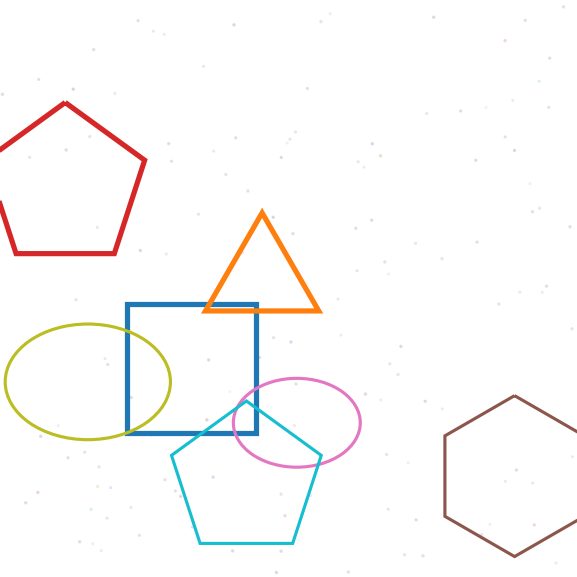[{"shape": "square", "thickness": 2.5, "radius": 0.56, "center": [0.332, 0.36]}, {"shape": "triangle", "thickness": 2.5, "radius": 0.57, "center": [0.454, 0.517]}, {"shape": "pentagon", "thickness": 2.5, "radius": 0.72, "center": [0.113, 0.677]}, {"shape": "hexagon", "thickness": 1.5, "radius": 0.7, "center": [0.891, 0.175]}, {"shape": "oval", "thickness": 1.5, "radius": 0.55, "center": [0.514, 0.267]}, {"shape": "oval", "thickness": 1.5, "radius": 0.72, "center": [0.152, 0.338]}, {"shape": "pentagon", "thickness": 1.5, "radius": 0.68, "center": [0.427, 0.168]}]